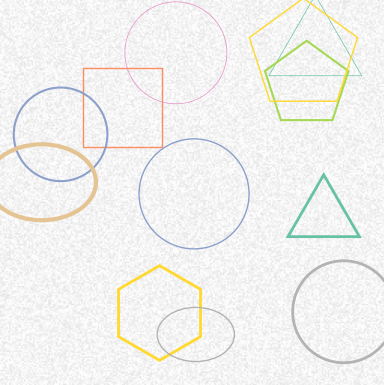[{"shape": "triangle", "thickness": 0.5, "radius": 0.7, "center": [0.819, 0.873]}, {"shape": "triangle", "thickness": 2, "radius": 0.54, "center": [0.841, 0.439]}, {"shape": "square", "thickness": 1, "radius": 0.52, "center": [0.318, 0.721]}, {"shape": "circle", "thickness": 1, "radius": 0.71, "center": [0.504, 0.496]}, {"shape": "circle", "thickness": 1.5, "radius": 0.61, "center": [0.157, 0.651]}, {"shape": "circle", "thickness": 0.5, "radius": 0.66, "center": [0.457, 0.863]}, {"shape": "pentagon", "thickness": 1.5, "radius": 0.57, "center": [0.797, 0.78]}, {"shape": "pentagon", "thickness": 1, "radius": 0.74, "center": [0.788, 0.857]}, {"shape": "hexagon", "thickness": 2, "radius": 0.61, "center": [0.414, 0.187]}, {"shape": "oval", "thickness": 3, "radius": 0.7, "center": [0.108, 0.527]}, {"shape": "oval", "thickness": 1, "radius": 0.5, "center": [0.509, 0.131]}, {"shape": "circle", "thickness": 2, "radius": 0.66, "center": [0.893, 0.19]}]